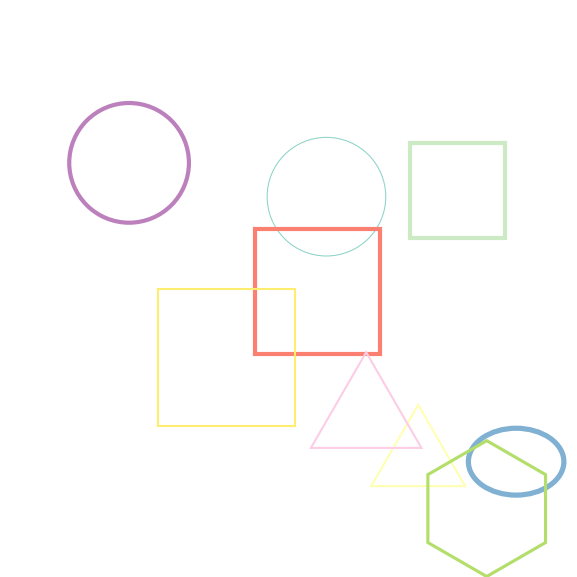[{"shape": "circle", "thickness": 0.5, "radius": 0.51, "center": [0.565, 0.659]}, {"shape": "triangle", "thickness": 1, "radius": 0.47, "center": [0.724, 0.204]}, {"shape": "square", "thickness": 2, "radius": 0.54, "center": [0.55, 0.494]}, {"shape": "oval", "thickness": 2.5, "radius": 0.41, "center": [0.894, 0.2]}, {"shape": "hexagon", "thickness": 1.5, "radius": 0.59, "center": [0.843, 0.118]}, {"shape": "triangle", "thickness": 1, "radius": 0.55, "center": [0.634, 0.279]}, {"shape": "circle", "thickness": 2, "radius": 0.52, "center": [0.224, 0.717]}, {"shape": "square", "thickness": 2, "radius": 0.41, "center": [0.792, 0.669]}, {"shape": "square", "thickness": 1, "radius": 0.59, "center": [0.392, 0.38]}]